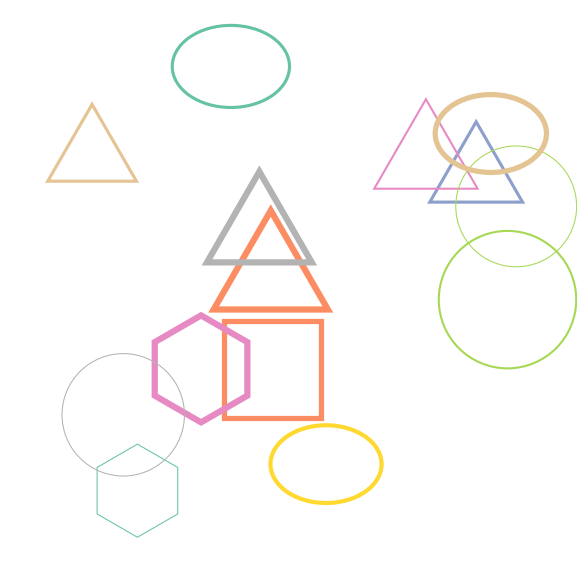[{"shape": "hexagon", "thickness": 0.5, "radius": 0.4, "center": [0.238, 0.149]}, {"shape": "oval", "thickness": 1.5, "radius": 0.51, "center": [0.4, 0.884]}, {"shape": "triangle", "thickness": 3, "radius": 0.57, "center": [0.469, 0.52]}, {"shape": "square", "thickness": 2.5, "radius": 0.42, "center": [0.471, 0.36]}, {"shape": "triangle", "thickness": 1.5, "radius": 0.46, "center": [0.825, 0.696]}, {"shape": "hexagon", "thickness": 3, "radius": 0.46, "center": [0.348, 0.36]}, {"shape": "triangle", "thickness": 1, "radius": 0.52, "center": [0.738, 0.724]}, {"shape": "circle", "thickness": 1, "radius": 0.6, "center": [0.879, 0.48]}, {"shape": "circle", "thickness": 0.5, "radius": 0.52, "center": [0.894, 0.642]}, {"shape": "oval", "thickness": 2, "radius": 0.48, "center": [0.565, 0.195]}, {"shape": "oval", "thickness": 2.5, "radius": 0.48, "center": [0.85, 0.768]}, {"shape": "triangle", "thickness": 1.5, "radius": 0.44, "center": [0.159, 0.73]}, {"shape": "circle", "thickness": 0.5, "radius": 0.53, "center": [0.213, 0.281]}, {"shape": "triangle", "thickness": 3, "radius": 0.52, "center": [0.449, 0.597]}]